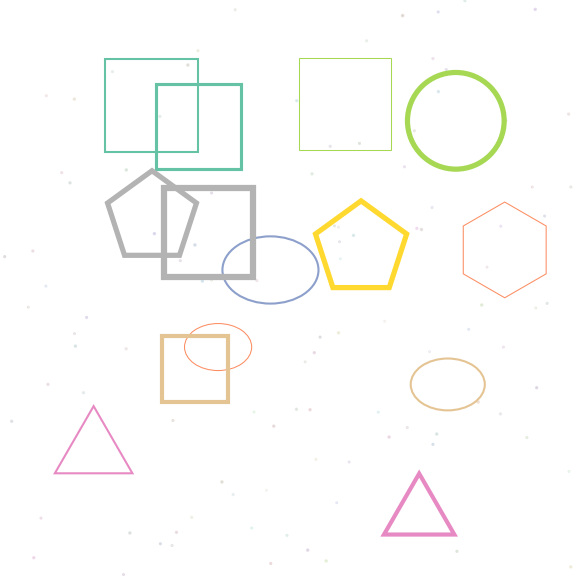[{"shape": "square", "thickness": 1.5, "radius": 0.37, "center": [0.344, 0.78]}, {"shape": "square", "thickness": 1, "radius": 0.4, "center": [0.262, 0.816]}, {"shape": "oval", "thickness": 0.5, "radius": 0.29, "center": [0.378, 0.398]}, {"shape": "hexagon", "thickness": 0.5, "radius": 0.41, "center": [0.874, 0.566]}, {"shape": "oval", "thickness": 1, "radius": 0.42, "center": [0.468, 0.532]}, {"shape": "triangle", "thickness": 1, "radius": 0.39, "center": [0.162, 0.218]}, {"shape": "triangle", "thickness": 2, "radius": 0.35, "center": [0.726, 0.109]}, {"shape": "square", "thickness": 0.5, "radius": 0.4, "center": [0.597, 0.82]}, {"shape": "circle", "thickness": 2.5, "radius": 0.42, "center": [0.789, 0.79]}, {"shape": "pentagon", "thickness": 2.5, "radius": 0.42, "center": [0.625, 0.568]}, {"shape": "square", "thickness": 2, "radius": 0.29, "center": [0.337, 0.36]}, {"shape": "oval", "thickness": 1, "radius": 0.32, "center": [0.775, 0.333]}, {"shape": "pentagon", "thickness": 2.5, "radius": 0.4, "center": [0.263, 0.623]}, {"shape": "square", "thickness": 3, "radius": 0.39, "center": [0.361, 0.597]}]